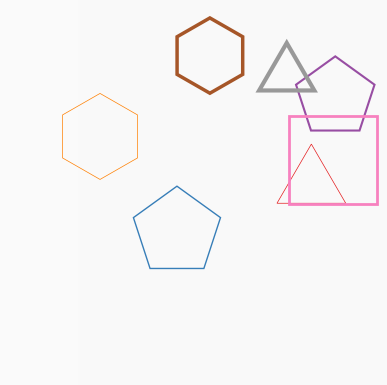[{"shape": "triangle", "thickness": 0.5, "radius": 0.51, "center": [0.803, 0.523]}, {"shape": "pentagon", "thickness": 1, "radius": 0.59, "center": [0.457, 0.398]}, {"shape": "pentagon", "thickness": 1.5, "radius": 0.53, "center": [0.865, 0.747]}, {"shape": "hexagon", "thickness": 0.5, "radius": 0.56, "center": [0.258, 0.646]}, {"shape": "hexagon", "thickness": 2.5, "radius": 0.49, "center": [0.542, 0.856]}, {"shape": "square", "thickness": 2, "radius": 0.57, "center": [0.859, 0.584]}, {"shape": "triangle", "thickness": 3, "radius": 0.41, "center": [0.74, 0.806]}]